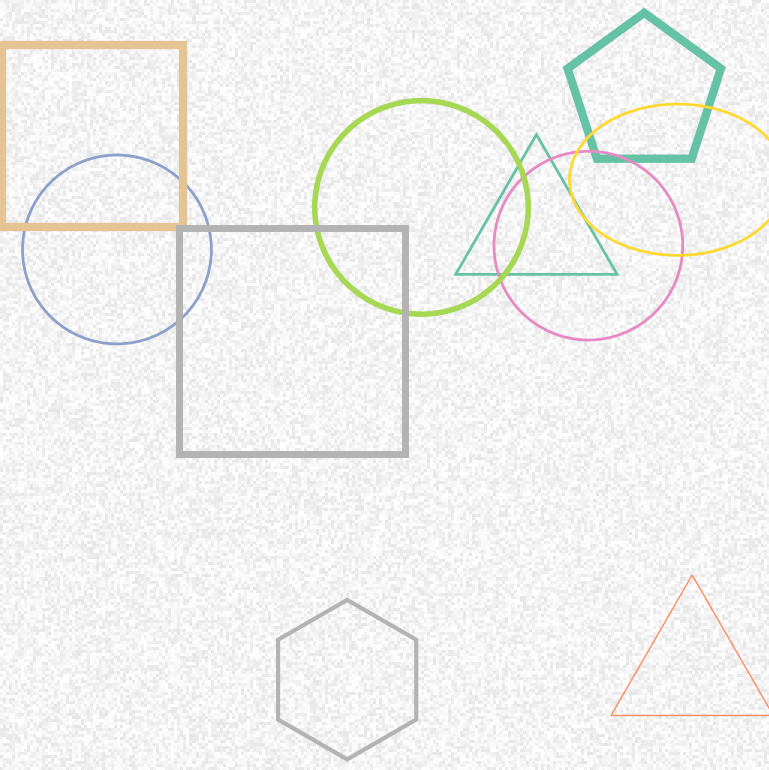[{"shape": "pentagon", "thickness": 3, "radius": 0.52, "center": [0.837, 0.879]}, {"shape": "triangle", "thickness": 1, "radius": 0.61, "center": [0.697, 0.704]}, {"shape": "triangle", "thickness": 0.5, "radius": 0.61, "center": [0.899, 0.132]}, {"shape": "circle", "thickness": 1, "radius": 0.61, "center": [0.152, 0.676]}, {"shape": "circle", "thickness": 1, "radius": 0.61, "center": [0.764, 0.681]}, {"shape": "circle", "thickness": 2, "radius": 0.69, "center": [0.547, 0.731]}, {"shape": "oval", "thickness": 1, "radius": 0.7, "center": [0.88, 0.767]}, {"shape": "square", "thickness": 3, "radius": 0.59, "center": [0.12, 0.823]}, {"shape": "hexagon", "thickness": 1.5, "radius": 0.52, "center": [0.451, 0.117]}, {"shape": "square", "thickness": 2.5, "radius": 0.73, "center": [0.379, 0.557]}]